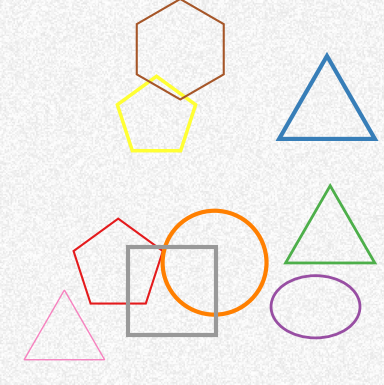[{"shape": "pentagon", "thickness": 1.5, "radius": 0.61, "center": [0.307, 0.31]}, {"shape": "triangle", "thickness": 3, "radius": 0.72, "center": [0.849, 0.711]}, {"shape": "triangle", "thickness": 2, "radius": 0.67, "center": [0.858, 0.384]}, {"shape": "oval", "thickness": 2, "radius": 0.58, "center": [0.82, 0.203]}, {"shape": "circle", "thickness": 3, "radius": 0.67, "center": [0.557, 0.318]}, {"shape": "pentagon", "thickness": 2.5, "radius": 0.53, "center": [0.406, 0.695]}, {"shape": "hexagon", "thickness": 1.5, "radius": 0.65, "center": [0.468, 0.872]}, {"shape": "triangle", "thickness": 1, "radius": 0.6, "center": [0.167, 0.126]}, {"shape": "square", "thickness": 3, "radius": 0.57, "center": [0.446, 0.244]}]